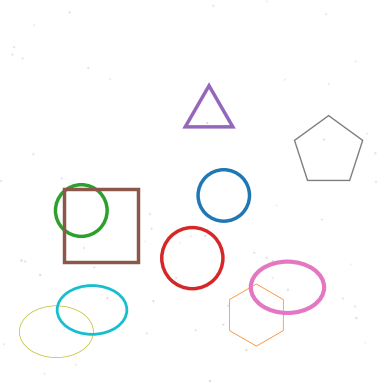[{"shape": "circle", "thickness": 2.5, "radius": 0.33, "center": [0.581, 0.492]}, {"shape": "hexagon", "thickness": 0.5, "radius": 0.4, "center": [0.666, 0.182]}, {"shape": "circle", "thickness": 2.5, "radius": 0.34, "center": [0.211, 0.453]}, {"shape": "circle", "thickness": 2.5, "radius": 0.4, "center": [0.5, 0.33]}, {"shape": "triangle", "thickness": 2.5, "radius": 0.36, "center": [0.543, 0.706]}, {"shape": "square", "thickness": 2.5, "radius": 0.48, "center": [0.262, 0.415]}, {"shape": "oval", "thickness": 3, "radius": 0.48, "center": [0.747, 0.254]}, {"shape": "pentagon", "thickness": 1, "radius": 0.47, "center": [0.854, 0.607]}, {"shape": "oval", "thickness": 0.5, "radius": 0.48, "center": [0.146, 0.138]}, {"shape": "oval", "thickness": 2, "radius": 0.45, "center": [0.239, 0.195]}]